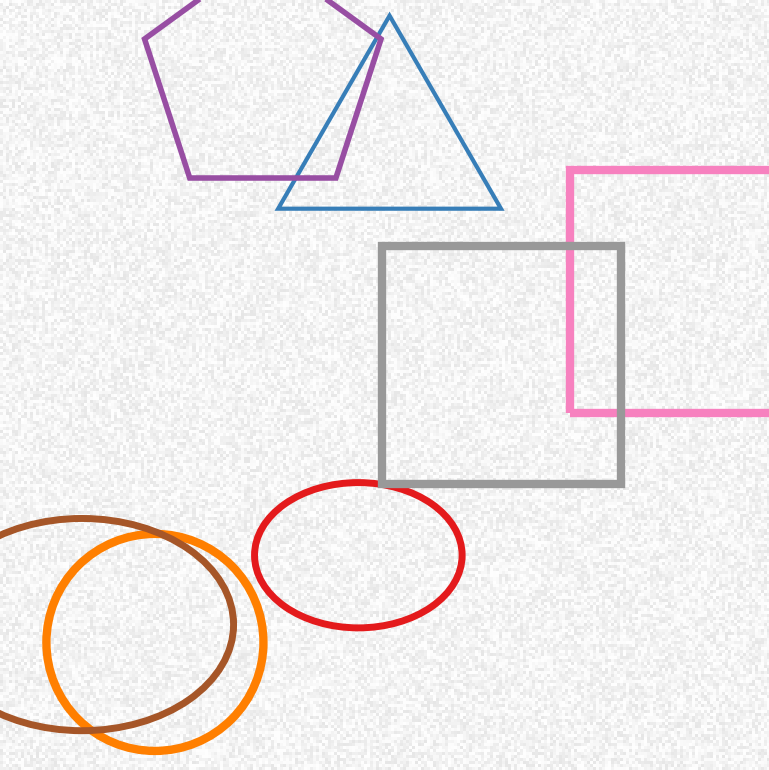[{"shape": "oval", "thickness": 2.5, "radius": 0.67, "center": [0.465, 0.279]}, {"shape": "triangle", "thickness": 1.5, "radius": 0.84, "center": [0.506, 0.813]}, {"shape": "pentagon", "thickness": 2, "radius": 0.81, "center": [0.341, 0.899]}, {"shape": "circle", "thickness": 3, "radius": 0.7, "center": [0.201, 0.166]}, {"shape": "oval", "thickness": 2.5, "radius": 0.98, "center": [0.106, 0.189]}, {"shape": "square", "thickness": 3, "radius": 0.79, "center": [0.899, 0.621]}, {"shape": "square", "thickness": 3, "radius": 0.77, "center": [0.651, 0.526]}]